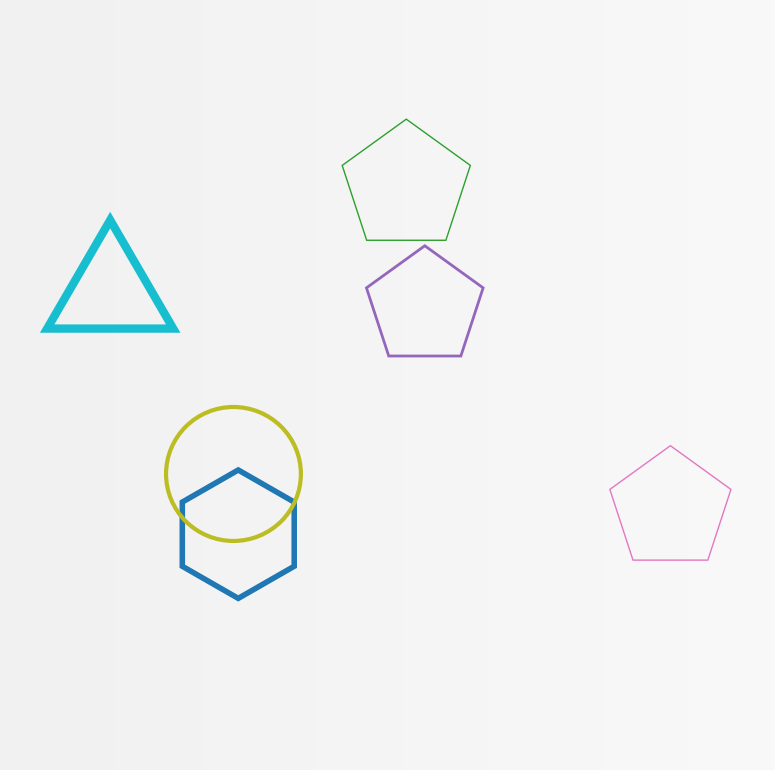[{"shape": "hexagon", "thickness": 2, "radius": 0.42, "center": [0.307, 0.306]}, {"shape": "pentagon", "thickness": 0.5, "radius": 0.43, "center": [0.524, 0.758]}, {"shape": "pentagon", "thickness": 1, "radius": 0.4, "center": [0.548, 0.602]}, {"shape": "pentagon", "thickness": 0.5, "radius": 0.41, "center": [0.865, 0.339]}, {"shape": "circle", "thickness": 1.5, "radius": 0.44, "center": [0.301, 0.384]}, {"shape": "triangle", "thickness": 3, "radius": 0.47, "center": [0.142, 0.62]}]